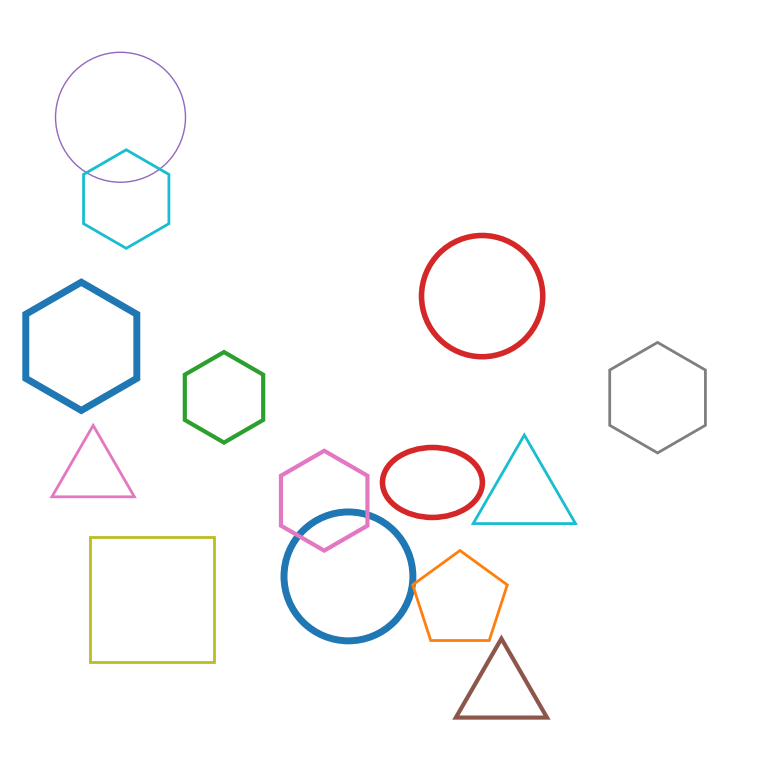[{"shape": "hexagon", "thickness": 2.5, "radius": 0.42, "center": [0.106, 0.55]}, {"shape": "circle", "thickness": 2.5, "radius": 0.42, "center": [0.453, 0.251]}, {"shape": "pentagon", "thickness": 1, "radius": 0.32, "center": [0.597, 0.22]}, {"shape": "hexagon", "thickness": 1.5, "radius": 0.29, "center": [0.291, 0.484]}, {"shape": "circle", "thickness": 2, "radius": 0.39, "center": [0.626, 0.615]}, {"shape": "oval", "thickness": 2, "radius": 0.32, "center": [0.562, 0.373]}, {"shape": "circle", "thickness": 0.5, "radius": 0.42, "center": [0.157, 0.848]}, {"shape": "triangle", "thickness": 1.5, "radius": 0.34, "center": [0.651, 0.102]}, {"shape": "triangle", "thickness": 1, "radius": 0.31, "center": [0.121, 0.386]}, {"shape": "hexagon", "thickness": 1.5, "radius": 0.32, "center": [0.421, 0.35]}, {"shape": "hexagon", "thickness": 1, "radius": 0.36, "center": [0.854, 0.484]}, {"shape": "square", "thickness": 1, "radius": 0.4, "center": [0.198, 0.221]}, {"shape": "triangle", "thickness": 1, "radius": 0.38, "center": [0.681, 0.358]}, {"shape": "hexagon", "thickness": 1, "radius": 0.32, "center": [0.164, 0.741]}]